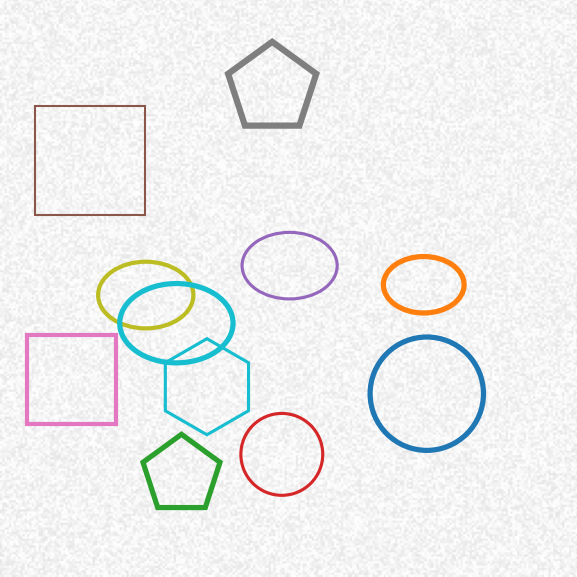[{"shape": "circle", "thickness": 2.5, "radius": 0.49, "center": [0.739, 0.317]}, {"shape": "oval", "thickness": 2.5, "radius": 0.35, "center": [0.734, 0.506]}, {"shape": "pentagon", "thickness": 2.5, "radius": 0.35, "center": [0.314, 0.177]}, {"shape": "circle", "thickness": 1.5, "radius": 0.35, "center": [0.488, 0.212]}, {"shape": "oval", "thickness": 1.5, "radius": 0.41, "center": [0.501, 0.539]}, {"shape": "square", "thickness": 1, "radius": 0.47, "center": [0.156, 0.721]}, {"shape": "square", "thickness": 2, "radius": 0.39, "center": [0.124, 0.341]}, {"shape": "pentagon", "thickness": 3, "radius": 0.4, "center": [0.471, 0.847]}, {"shape": "oval", "thickness": 2, "radius": 0.41, "center": [0.252, 0.488]}, {"shape": "hexagon", "thickness": 1.5, "radius": 0.42, "center": [0.358, 0.329]}, {"shape": "oval", "thickness": 2.5, "radius": 0.49, "center": [0.305, 0.439]}]